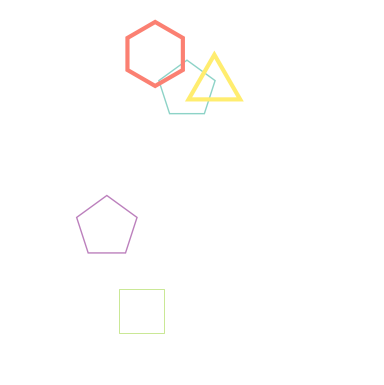[{"shape": "pentagon", "thickness": 1, "radius": 0.38, "center": [0.486, 0.767]}, {"shape": "hexagon", "thickness": 3, "radius": 0.42, "center": [0.403, 0.86]}, {"shape": "square", "thickness": 0.5, "radius": 0.29, "center": [0.367, 0.192]}, {"shape": "pentagon", "thickness": 1, "radius": 0.41, "center": [0.278, 0.41]}, {"shape": "triangle", "thickness": 3, "radius": 0.39, "center": [0.557, 0.781]}]